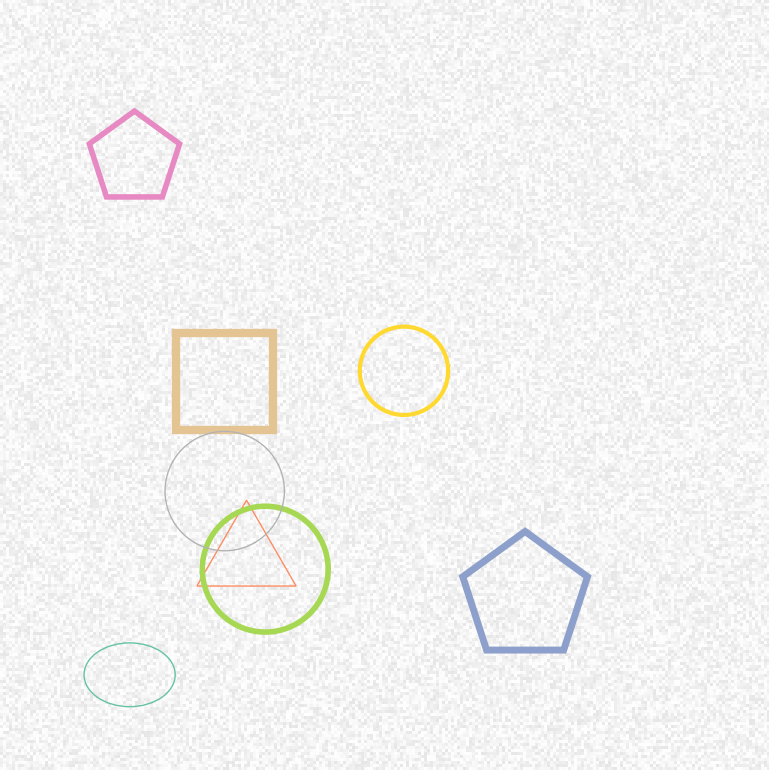[{"shape": "oval", "thickness": 0.5, "radius": 0.3, "center": [0.168, 0.124]}, {"shape": "triangle", "thickness": 0.5, "radius": 0.37, "center": [0.32, 0.276]}, {"shape": "pentagon", "thickness": 2.5, "radius": 0.43, "center": [0.682, 0.225]}, {"shape": "pentagon", "thickness": 2, "radius": 0.31, "center": [0.175, 0.794]}, {"shape": "circle", "thickness": 2, "radius": 0.41, "center": [0.344, 0.261]}, {"shape": "circle", "thickness": 1.5, "radius": 0.29, "center": [0.525, 0.518]}, {"shape": "square", "thickness": 3, "radius": 0.31, "center": [0.292, 0.504]}, {"shape": "circle", "thickness": 0.5, "radius": 0.39, "center": [0.292, 0.362]}]